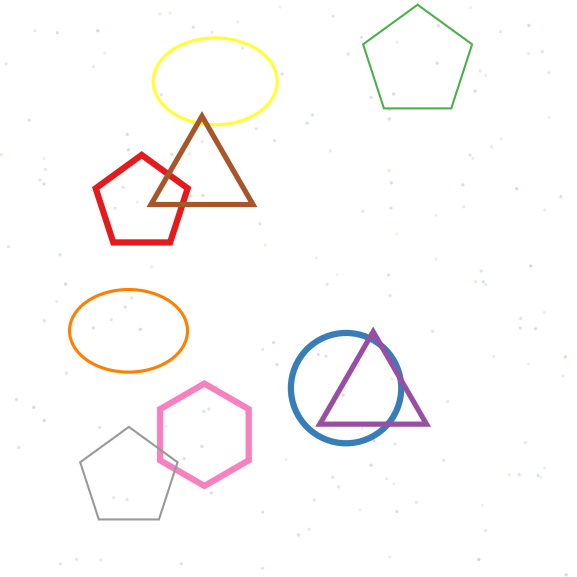[{"shape": "pentagon", "thickness": 3, "radius": 0.42, "center": [0.245, 0.647]}, {"shape": "circle", "thickness": 3, "radius": 0.48, "center": [0.599, 0.327]}, {"shape": "pentagon", "thickness": 1, "radius": 0.5, "center": [0.723, 0.892]}, {"shape": "triangle", "thickness": 2.5, "radius": 0.53, "center": [0.646, 0.318]}, {"shape": "oval", "thickness": 1.5, "radius": 0.51, "center": [0.223, 0.426]}, {"shape": "oval", "thickness": 1.5, "radius": 0.54, "center": [0.373, 0.858]}, {"shape": "triangle", "thickness": 2.5, "radius": 0.51, "center": [0.35, 0.696]}, {"shape": "hexagon", "thickness": 3, "radius": 0.44, "center": [0.354, 0.246]}, {"shape": "pentagon", "thickness": 1, "radius": 0.44, "center": [0.223, 0.171]}]